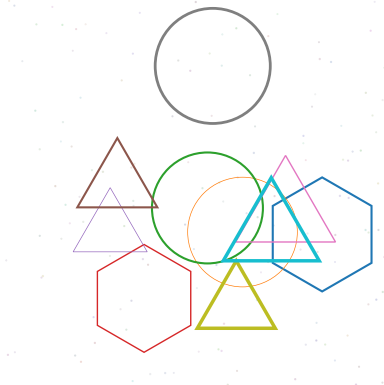[{"shape": "hexagon", "thickness": 1.5, "radius": 0.74, "center": [0.837, 0.391]}, {"shape": "circle", "thickness": 0.5, "radius": 0.71, "center": [0.63, 0.397]}, {"shape": "circle", "thickness": 1.5, "radius": 0.72, "center": [0.539, 0.46]}, {"shape": "hexagon", "thickness": 1, "radius": 0.7, "center": [0.374, 0.225]}, {"shape": "triangle", "thickness": 0.5, "radius": 0.56, "center": [0.286, 0.401]}, {"shape": "triangle", "thickness": 1.5, "radius": 0.6, "center": [0.305, 0.521]}, {"shape": "triangle", "thickness": 1, "radius": 0.75, "center": [0.742, 0.446]}, {"shape": "circle", "thickness": 2, "radius": 0.75, "center": [0.553, 0.829]}, {"shape": "triangle", "thickness": 2.5, "radius": 0.58, "center": [0.614, 0.206]}, {"shape": "triangle", "thickness": 2.5, "radius": 0.72, "center": [0.705, 0.395]}]